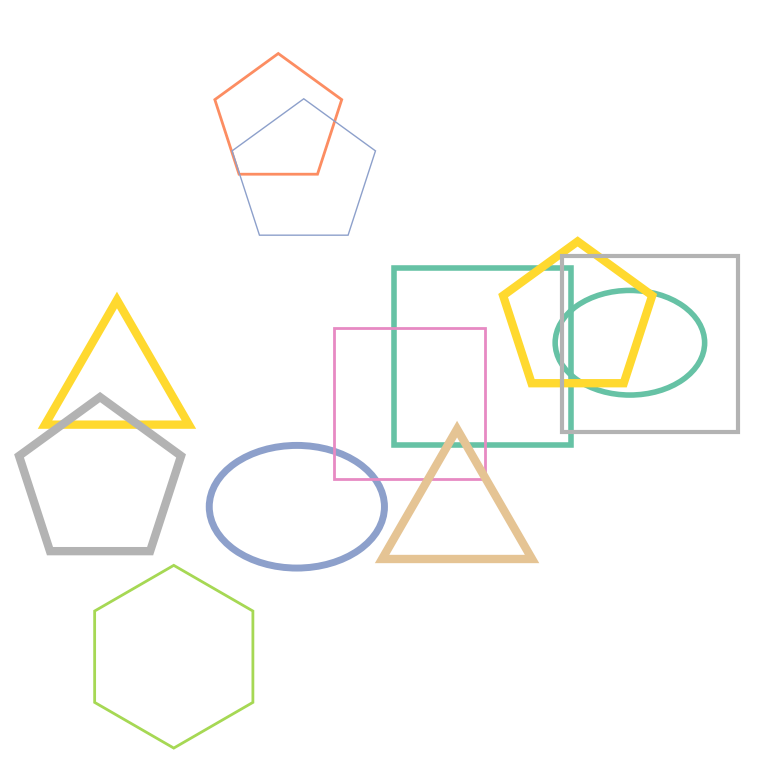[{"shape": "square", "thickness": 2, "radius": 0.57, "center": [0.627, 0.537]}, {"shape": "oval", "thickness": 2, "radius": 0.49, "center": [0.818, 0.555]}, {"shape": "pentagon", "thickness": 1, "radius": 0.43, "center": [0.361, 0.844]}, {"shape": "pentagon", "thickness": 0.5, "radius": 0.49, "center": [0.395, 0.774]}, {"shape": "oval", "thickness": 2.5, "radius": 0.57, "center": [0.386, 0.342]}, {"shape": "square", "thickness": 1, "radius": 0.49, "center": [0.532, 0.476]}, {"shape": "hexagon", "thickness": 1, "radius": 0.59, "center": [0.226, 0.147]}, {"shape": "triangle", "thickness": 3, "radius": 0.54, "center": [0.152, 0.502]}, {"shape": "pentagon", "thickness": 3, "radius": 0.51, "center": [0.75, 0.585]}, {"shape": "triangle", "thickness": 3, "radius": 0.56, "center": [0.594, 0.33]}, {"shape": "pentagon", "thickness": 3, "radius": 0.55, "center": [0.13, 0.374]}, {"shape": "square", "thickness": 1.5, "radius": 0.57, "center": [0.844, 0.553]}]